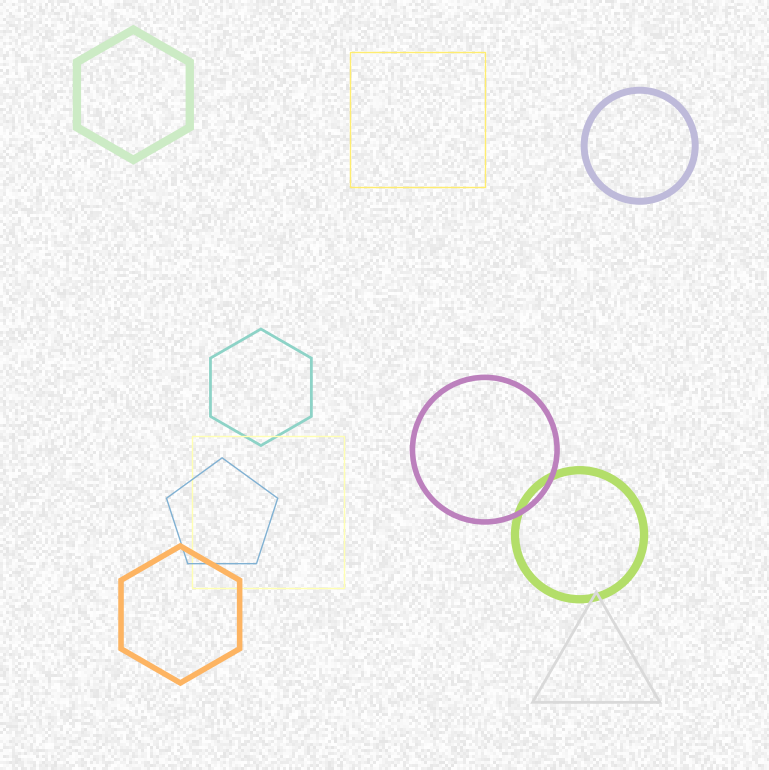[{"shape": "hexagon", "thickness": 1, "radius": 0.38, "center": [0.339, 0.497]}, {"shape": "square", "thickness": 0.5, "radius": 0.49, "center": [0.348, 0.335]}, {"shape": "circle", "thickness": 2.5, "radius": 0.36, "center": [0.831, 0.811]}, {"shape": "pentagon", "thickness": 0.5, "radius": 0.38, "center": [0.288, 0.329]}, {"shape": "hexagon", "thickness": 2, "radius": 0.44, "center": [0.234, 0.202]}, {"shape": "circle", "thickness": 3, "radius": 0.42, "center": [0.753, 0.306]}, {"shape": "triangle", "thickness": 1, "radius": 0.48, "center": [0.774, 0.136]}, {"shape": "circle", "thickness": 2, "radius": 0.47, "center": [0.63, 0.416]}, {"shape": "hexagon", "thickness": 3, "radius": 0.42, "center": [0.173, 0.877]}, {"shape": "square", "thickness": 0.5, "radius": 0.44, "center": [0.542, 0.845]}]